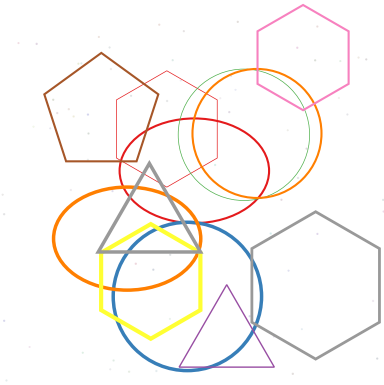[{"shape": "hexagon", "thickness": 0.5, "radius": 0.76, "center": [0.433, 0.665]}, {"shape": "oval", "thickness": 1.5, "radius": 0.97, "center": [0.505, 0.556]}, {"shape": "circle", "thickness": 2.5, "radius": 0.96, "center": [0.487, 0.23]}, {"shape": "circle", "thickness": 0.5, "radius": 0.85, "center": [0.634, 0.65]}, {"shape": "triangle", "thickness": 1, "radius": 0.71, "center": [0.589, 0.118]}, {"shape": "oval", "thickness": 2.5, "radius": 0.96, "center": [0.33, 0.38]}, {"shape": "circle", "thickness": 1.5, "radius": 0.84, "center": [0.667, 0.653]}, {"shape": "hexagon", "thickness": 3, "radius": 0.74, "center": [0.392, 0.269]}, {"shape": "pentagon", "thickness": 1.5, "radius": 0.78, "center": [0.263, 0.707]}, {"shape": "hexagon", "thickness": 1.5, "radius": 0.68, "center": [0.787, 0.85]}, {"shape": "triangle", "thickness": 2.5, "radius": 0.77, "center": [0.388, 0.422]}, {"shape": "hexagon", "thickness": 2, "radius": 0.96, "center": [0.82, 0.259]}]